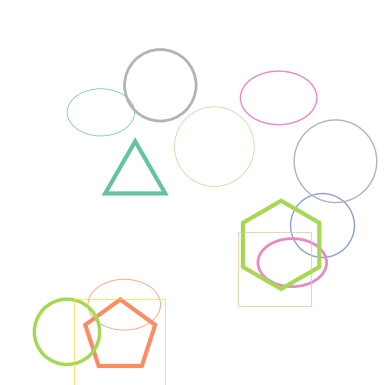[{"shape": "triangle", "thickness": 3, "radius": 0.45, "center": [0.351, 0.543]}, {"shape": "oval", "thickness": 0.5, "radius": 0.44, "center": [0.262, 0.708]}, {"shape": "oval", "thickness": 0.5, "radius": 0.47, "center": [0.323, 0.209]}, {"shape": "pentagon", "thickness": 3, "radius": 0.48, "center": [0.312, 0.127]}, {"shape": "circle", "thickness": 1, "radius": 0.41, "center": [0.838, 0.414]}, {"shape": "oval", "thickness": 1, "radius": 0.5, "center": [0.724, 0.746]}, {"shape": "oval", "thickness": 2, "radius": 0.45, "center": [0.759, 0.318]}, {"shape": "hexagon", "thickness": 3, "radius": 0.57, "center": [0.73, 0.364]}, {"shape": "circle", "thickness": 2.5, "radius": 0.42, "center": [0.174, 0.138]}, {"shape": "square", "thickness": 0.5, "radius": 0.59, "center": [0.311, 0.105]}, {"shape": "square", "thickness": 0.5, "radius": 0.48, "center": [0.713, 0.302]}, {"shape": "circle", "thickness": 0.5, "radius": 0.52, "center": [0.557, 0.619]}, {"shape": "circle", "thickness": 1, "radius": 0.54, "center": [0.871, 0.581]}, {"shape": "circle", "thickness": 2, "radius": 0.46, "center": [0.416, 0.778]}]